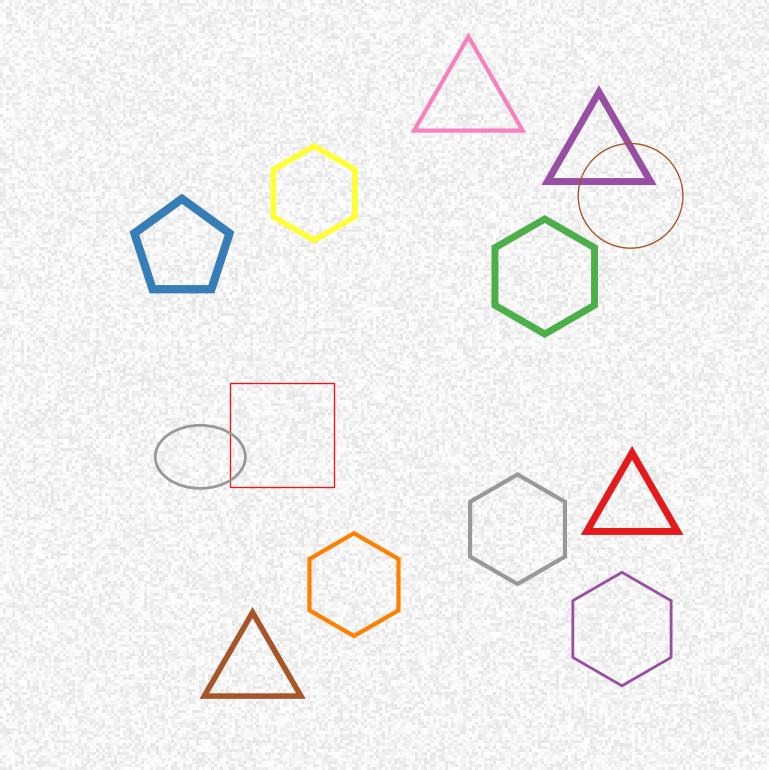[{"shape": "triangle", "thickness": 2.5, "radius": 0.34, "center": [0.821, 0.344]}, {"shape": "square", "thickness": 0.5, "radius": 0.34, "center": [0.366, 0.435]}, {"shape": "pentagon", "thickness": 3, "radius": 0.32, "center": [0.236, 0.677]}, {"shape": "hexagon", "thickness": 2.5, "radius": 0.37, "center": [0.707, 0.641]}, {"shape": "hexagon", "thickness": 1, "radius": 0.37, "center": [0.808, 0.183]}, {"shape": "triangle", "thickness": 2.5, "radius": 0.39, "center": [0.778, 0.803]}, {"shape": "hexagon", "thickness": 1.5, "radius": 0.33, "center": [0.46, 0.241]}, {"shape": "hexagon", "thickness": 2, "radius": 0.31, "center": [0.408, 0.749]}, {"shape": "triangle", "thickness": 2, "radius": 0.36, "center": [0.328, 0.132]}, {"shape": "circle", "thickness": 0.5, "radius": 0.34, "center": [0.819, 0.746]}, {"shape": "triangle", "thickness": 1.5, "radius": 0.41, "center": [0.608, 0.871]}, {"shape": "hexagon", "thickness": 1.5, "radius": 0.36, "center": [0.672, 0.313]}, {"shape": "oval", "thickness": 1, "radius": 0.29, "center": [0.26, 0.407]}]